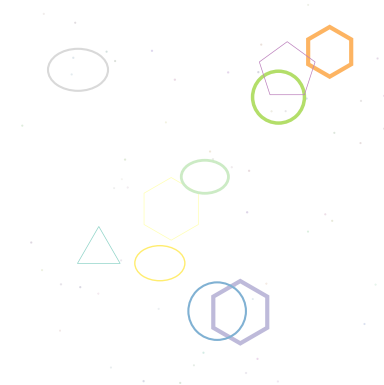[{"shape": "triangle", "thickness": 0.5, "radius": 0.32, "center": [0.257, 0.348]}, {"shape": "hexagon", "thickness": 0.5, "radius": 0.41, "center": [0.445, 0.458]}, {"shape": "hexagon", "thickness": 3, "radius": 0.4, "center": [0.624, 0.189]}, {"shape": "circle", "thickness": 1.5, "radius": 0.37, "center": [0.564, 0.192]}, {"shape": "hexagon", "thickness": 3, "radius": 0.32, "center": [0.856, 0.865]}, {"shape": "circle", "thickness": 2.5, "radius": 0.34, "center": [0.723, 0.748]}, {"shape": "oval", "thickness": 1.5, "radius": 0.39, "center": [0.203, 0.819]}, {"shape": "pentagon", "thickness": 0.5, "radius": 0.38, "center": [0.746, 0.816]}, {"shape": "oval", "thickness": 2, "radius": 0.31, "center": [0.532, 0.541]}, {"shape": "oval", "thickness": 1, "radius": 0.33, "center": [0.415, 0.316]}]